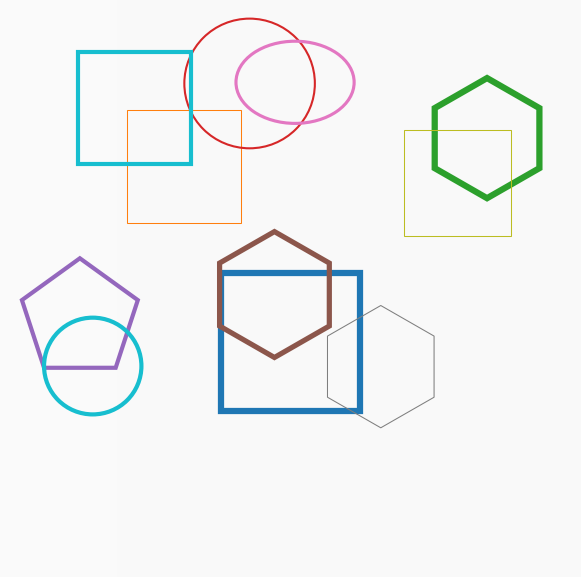[{"shape": "square", "thickness": 3, "radius": 0.6, "center": [0.499, 0.407]}, {"shape": "square", "thickness": 0.5, "radius": 0.49, "center": [0.316, 0.711]}, {"shape": "hexagon", "thickness": 3, "radius": 0.52, "center": [0.838, 0.76]}, {"shape": "circle", "thickness": 1, "radius": 0.56, "center": [0.429, 0.855]}, {"shape": "pentagon", "thickness": 2, "radius": 0.52, "center": [0.137, 0.447]}, {"shape": "hexagon", "thickness": 2.5, "radius": 0.54, "center": [0.472, 0.489]}, {"shape": "oval", "thickness": 1.5, "radius": 0.51, "center": [0.508, 0.857]}, {"shape": "hexagon", "thickness": 0.5, "radius": 0.53, "center": [0.655, 0.364]}, {"shape": "square", "thickness": 0.5, "radius": 0.46, "center": [0.787, 0.682]}, {"shape": "square", "thickness": 2, "radius": 0.49, "center": [0.231, 0.813]}, {"shape": "circle", "thickness": 2, "radius": 0.42, "center": [0.16, 0.365]}]